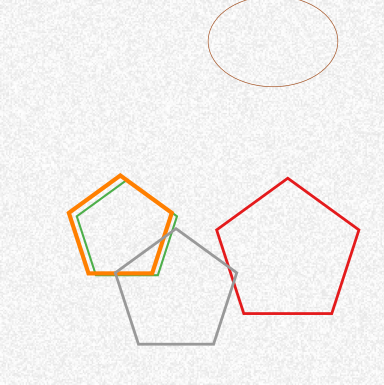[{"shape": "pentagon", "thickness": 2, "radius": 0.97, "center": [0.747, 0.343]}, {"shape": "pentagon", "thickness": 1.5, "radius": 0.68, "center": [0.33, 0.396]}, {"shape": "pentagon", "thickness": 3, "radius": 0.7, "center": [0.313, 0.404]}, {"shape": "oval", "thickness": 0.5, "radius": 0.84, "center": [0.709, 0.893]}, {"shape": "pentagon", "thickness": 2, "radius": 0.83, "center": [0.457, 0.24]}]